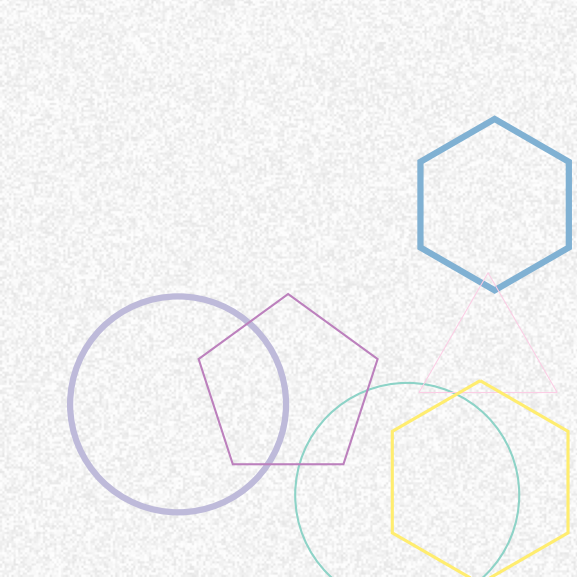[{"shape": "circle", "thickness": 1, "radius": 0.97, "center": [0.705, 0.142]}, {"shape": "circle", "thickness": 3, "radius": 0.93, "center": [0.308, 0.299]}, {"shape": "hexagon", "thickness": 3, "radius": 0.74, "center": [0.857, 0.645]}, {"shape": "triangle", "thickness": 0.5, "radius": 0.69, "center": [0.845, 0.389]}, {"shape": "pentagon", "thickness": 1, "radius": 0.81, "center": [0.499, 0.327]}, {"shape": "hexagon", "thickness": 1.5, "radius": 0.88, "center": [0.831, 0.164]}]